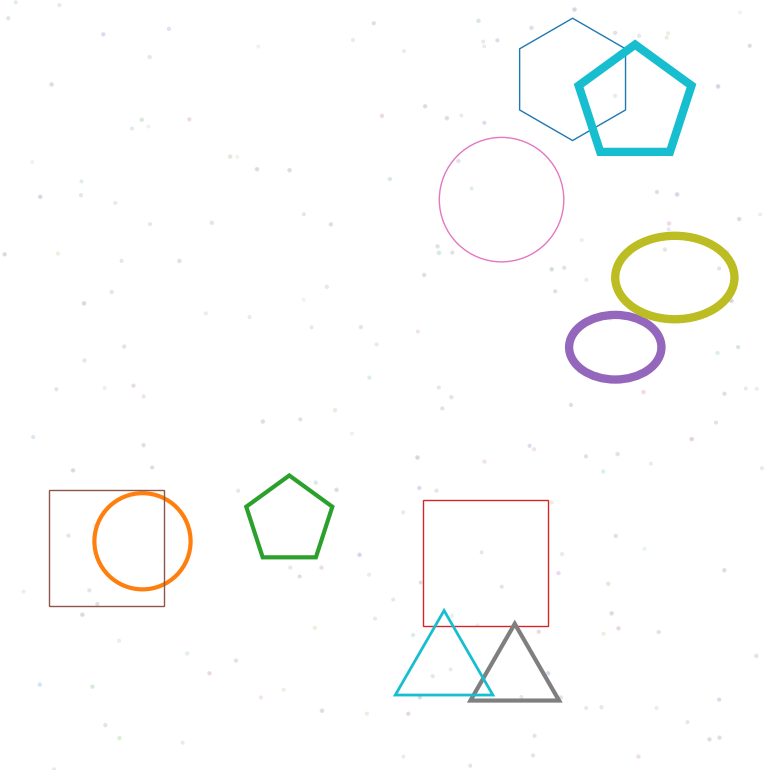[{"shape": "hexagon", "thickness": 0.5, "radius": 0.4, "center": [0.744, 0.897]}, {"shape": "circle", "thickness": 1.5, "radius": 0.31, "center": [0.185, 0.297]}, {"shape": "pentagon", "thickness": 1.5, "radius": 0.29, "center": [0.376, 0.324]}, {"shape": "square", "thickness": 0.5, "radius": 0.41, "center": [0.63, 0.269]}, {"shape": "oval", "thickness": 3, "radius": 0.3, "center": [0.799, 0.549]}, {"shape": "square", "thickness": 0.5, "radius": 0.38, "center": [0.138, 0.288]}, {"shape": "circle", "thickness": 0.5, "radius": 0.4, "center": [0.651, 0.741]}, {"shape": "triangle", "thickness": 1.5, "radius": 0.33, "center": [0.669, 0.123]}, {"shape": "oval", "thickness": 3, "radius": 0.39, "center": [0.876, 0.64]}, {"shape": "triangle", "thickness": 1, "radius": 0.37, "center": [0.577, 0.134]}, {"shape": "pentagon", "thickness": 3, "radius": 0.39, "center": [0.825, 0.865]}]